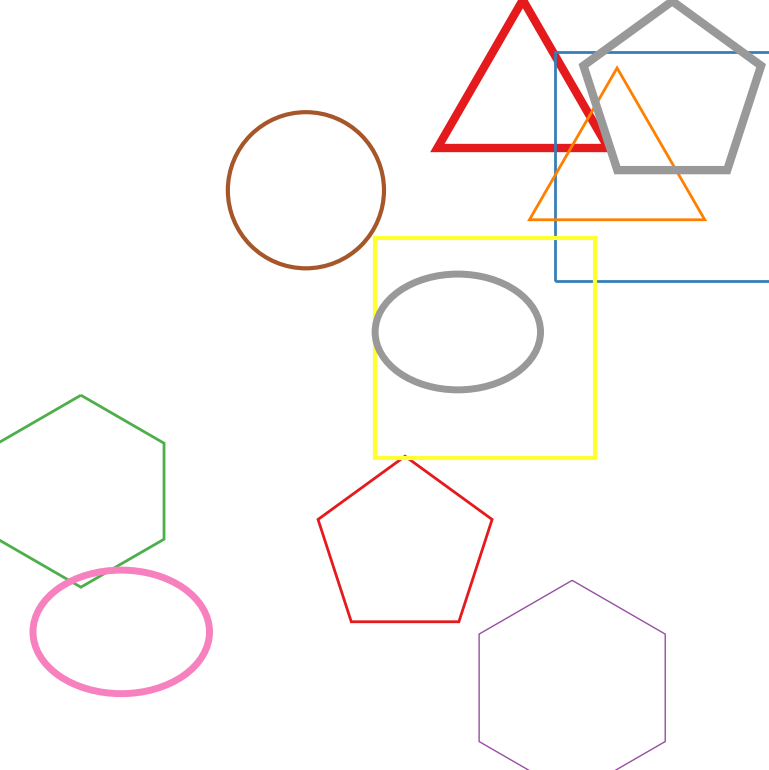[{"shape": "triangle", "thickness": 3, "radius": 0.64, "center": [0.679, 0.872]}, {"shape": "pentagon", "thickness": 1, "radius": 0.59, "center": [0.526, 0.289]}, {"shape": "square", "thickness": 1, "radius": 0.74, "center": [0.87, 0.783]}, {"shape": "hexagon", "thickness": 1, "radius": 0.62, "center": [0.105, 0.362]}, {"shape": "hexagon", "thickness": 0.5, "radius": 0.7, "center": [0.743, 0.107]}, {"shape": "triangle", "thickness": 1, "radius": 0.66, "center": [0.801, 0.78]}, {"shape": "square", "thickness": 1.5, "radius": 0.71, "center": [0.63, 0.548]}, {"shape": "circle", "thickness": 1.5, "radius": 0.51, "center": [0.397, 0.753]}, {"shape": "oval", "thickness": 2.5, "radius": 0.57, "center": [0.157, 0.179]}, {"shape": "oval", "thickness": 2.5, "radius": 0.54, "center": [0.595, 0.569]}, {"shape": "pentagon", "thickness": 3, "radius": 0.61, "center": [0.873, 0.877]}]